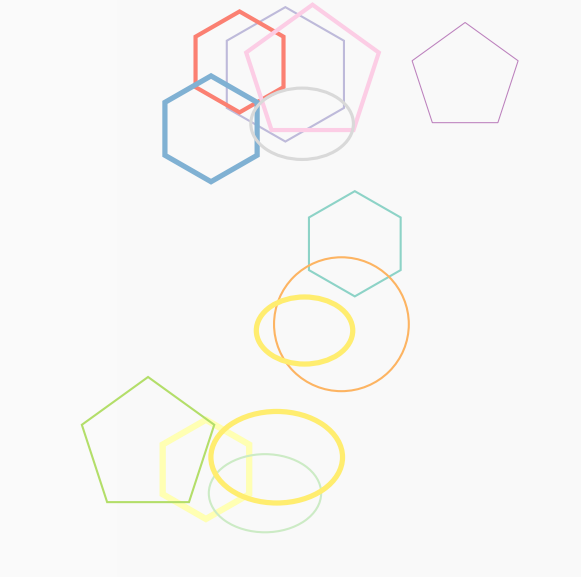[{"shape": "hexagon", "thickness": 1, "radius": 0.46, "center": [0.61, 0.577]}, {"shape": "hexagon", "thickness": 3, "radius": 0.43, "center": [0.354, 0.186]}, {"shape": "hexagon", "thickness": 1, "radius": 0.58, "center": [0.491, 0.87]}, {"shape": "hexagon", "thickness": 2, "radius": 0.44, "center": [0.412, 0.892]}, {"shape": "hexagon", "thickness": 2.5, "radius": 0.46, "center": [0.363, 0.776]}, {"shape": "circle", "thickness": 1, "radius": 0.58, "center": [0.587, 0.438]}, {"shape": "pentagon", "thickness": 1, "radius": 0.6, "center": [0.255, 0.227]}, {"shape": "pentagon", "thickness": 2, "radius": 0.6, "center": [0.538, 0.871]}, {"shape": "oval", "thickness": 1.5, "radius": 0.44, "center": [0.52, 0.785]}, {"shape": "pentagon", "thickness": 0.5, "radius": 0.48, "center": [0.8, 0.864]}, {"shape": "oval", "thickness": 1, "radius": 0.48, "center": [0.456, 0.145]}, {"shape": "oval", "thickness": 2.5, "radius": 0.41, "center": [0.524, 0.427]}, {"shape": "oval", "thickness": 2.5, "radius": 0.57, "center": [0.476, 0.207]}]